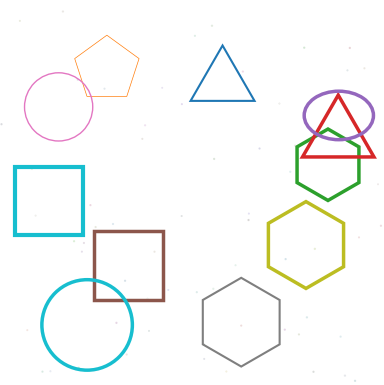[{"shape": "triangle", "thickness": 1.5, "radius": 0.48, "center": [0.578, 0.786]}, {"shape": "pentagon", "thickness": 0.5, "radius": 0.44, "center": [0.278, 0.821]}, {"shape": "hexagon", "thickness": 2.5, "radius": 0.46, "center": [0.852, 0.572]}, {"shape": "triangle", "thickness": 2.5, "radius": 0.54, "center": [0.879, 0.646]}, {"shape": "oval", "thickness": 2.5, "radius": 0.45, "center": [0.88, 0.7]}, {"shape": "square", "thickness": 2.5, "radius": 0.45, "center": [0.334, 0.31]}, {"shape": "circle", "thickness": 1, "radius": 0.44, "center": [0.152, 0.722]}, {"shape": "hexagon", "thickness": 1.5, "radius": 0.58, "center": [0.627, 0.163]}, {"shape": "hexagon", "thickness": 2.5, "radius": 0.56, "center": [0.795, 0.364]}, {"shape": "square", "thickness": 3, "radius": 0.44, "center": [0.127, 0.478]}, {"shape": "circle", "thickness": 2.5, "radius": 0.59, "center": [0.226, 0.156]}]